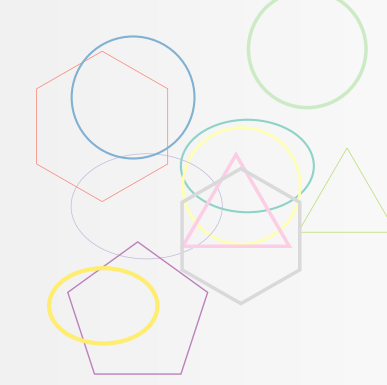[{"shape": "oval", "thickness": 1.5, "radius": 0.86, "center": [0.638, 0.569]}, {"shape": "circle", "thickness": 2, "radius": 0.76, "center": [0.623, 0.517]}, {"shape": "oval", "thickness": 0.5, "radius": 0.98, "center": [0.379, 0.464]}, {"shape": "hexagon", "thickness": 0.5, "radius": 0.98, "center": [0.264, 0.672]}, {"shape": "circle", "thickness": 1.5, "radius": 0.79, "center": [0.343, 0.747]}, {"shape": "triangle", "thickness": 0.5, "radius": 0.73, "center": [0.896, 0.47]}, {"shape": "triangle", "thickness": 2.5, "radius": 0.79, "center": [0.609, 0.44]}, {"shape": "hexagon", "thickness": 2.5, "radius": 0.88, "center": [0.622, 0.387]}, {"shape": "pentagon", "thickness": 1, "radius": 0.95, "center": [0.355, 0.182]}, {"shape": "circle", "thickness": 2.5, "radius": 0.76, "center": [0.793, 0.872]}, {"shape": "oval", "thickness": 3, "radius": 0.7, "center": [0.267, 0.206]}]